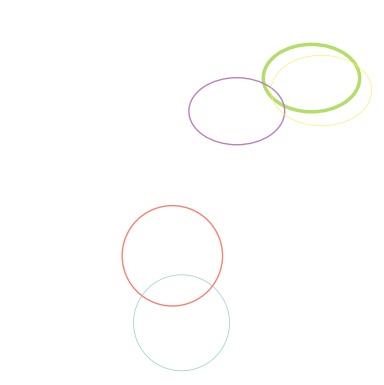[{"shape": "circle", "thickness": 0.5, "radius": 0.62, "center": [0.472, 0.162]}, {"shape": "circle", "thickness": 1, "radius": 0.65, "center": [0.448, 0.336]}, {"shape": "oval", "thickness": 2.5, "radius": 0.63, "center": [0.809, 0.797]}, {"shape": "oval", "thickness": 1, "radius": 0.62, "center": [0.615, 0.711]}, {"shape": "oval", "thickness": 0.5, "radius": 0.65, "center": [0.835, 0.765]}]